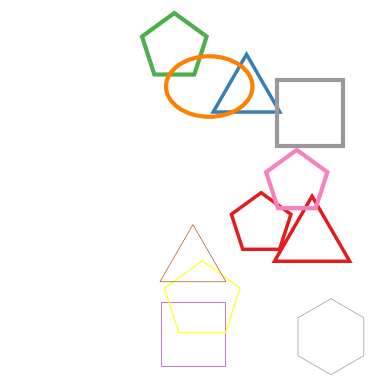[{"shape": "pentagon", "thickness": 2.5, "radius": 0.41, "center": [0.678, 0.418]}, {"shape": "triangle", "thickness": 2.5, "radius": 0.56, "center": [0.811, 0.378]}, {"shape": "triangle", "thickness": 2.5, "radius": 0.5, "center": [0.64, 0.759]}, {"shape": "pentagon", "thickness": 3, "radius": 0.44, "center": [0.453, 0.878]}, {"shape": "square", "thickness": 0.5, "radius": 0.42, "center": [0.501, 0.132]}, {"shape": "oval", "thickness": 3, "radius": 0.56, "center": [0.543, 0.775]}, {"shape": "pentagon", "thickness": 1, "radius": 0.52, "center": [0.525, 0.219]}, {"shape": "triangle", "thickness": 0.5, "radius": 0.49, "center": [0.501, 0.318]}, {"shape": "pentagon", "thickness": 3, "radius": 0.42, "center": [0.771, 0.527]}, {"shape": "square", "thickness": 3, "radius": 0.43, "center": [0.806, 0.707]}, {"shape": "hexagon", "thickness": 0.5, "radius": 0.49, "center": [0.86, 0.125]}]